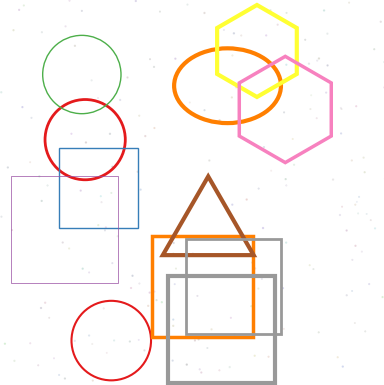[{"shape": "circle", "thickness": 2, "radius": 0.52, "center": [0.221, 0.637]}, {"shape": "circle", "thickness": 1.5, "radius": 0.52, "center": [0.289, 0.115]}, {"shape": "square", "thickness": 1, "radius": 0.52, "center": [0.256, 0.512]}, {"shape": "circle", "thickness": 1, "radius": 0.51, "center": [0.213, 0.806]}, {"shape": "square", "thickness": 0.5, "radius": 0.7, "center": [0.168, 0.405]}, {"shape": "oval", "thickness": 3, "radius": 0.69, "center": [0.591, 0.777]}, {"shape": "square", "thickness": 2.5, "radius": 0.66, "center": [0.526, 0.257]}, {"shape": "hexagon", "thickness": 3, "radius": 0.6, "center": [0.667, 0.868]}, {"shape": "triangle", "thickness": 3, "radius": 0.68, "center": [0.541, 0.405]}, {"shape": "hexagon", "thickness": 2.5, "radius": 0.69, "center": [0.741, 0.716]}, {"shape": "square", "thickness": 2, "radius": 0.62, "center": [0.607, 0.256]}, {"shape": "square", "thickness": 3, "radius": 0.69, "center": [0.575, 0.144]}]